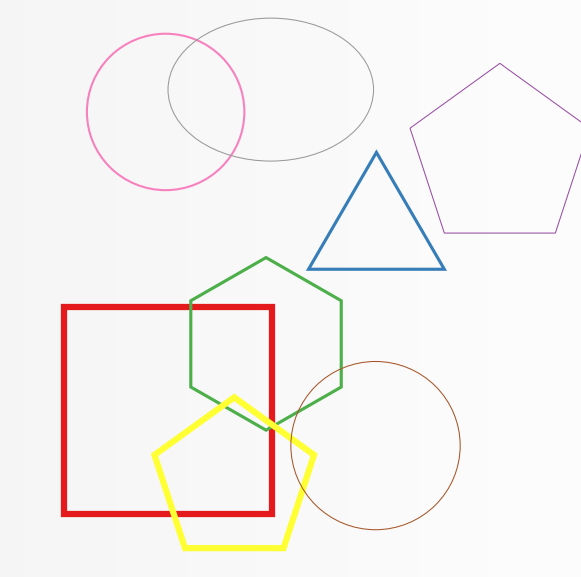[{"shape": "square", "thickness": 3, "radius": 0.89, "center": [0.289, 0.288]}, {"shape": "triangle", "thickness": 1.5, "radius": 0.67, "center": [0.648, 0.6]}, {"shape": "hexagon", "thickness": 1.5, "radius": 0.75, "center": [0.458, 0.404]}, {"shape": "pentagon", "thickness": 0.5, "radius": 0.81, "center": [0.86, 0.727]}, {"shape": "pentagon", "thickness": 3, "radius": 0.72, "center": [0.403, 0.167]}, {"shape": "circle", "thickness": 0.5, "radius": 0.73, "center": [0.646, 0.228]}, {"shape": "circle", "thickness": 1, "radius": 0.68, "center": [0.285, 0.805]}, {"shape": "oval", "thickness": 0.5, "radius": 0.88, "center": [0.466, 0.844]}]